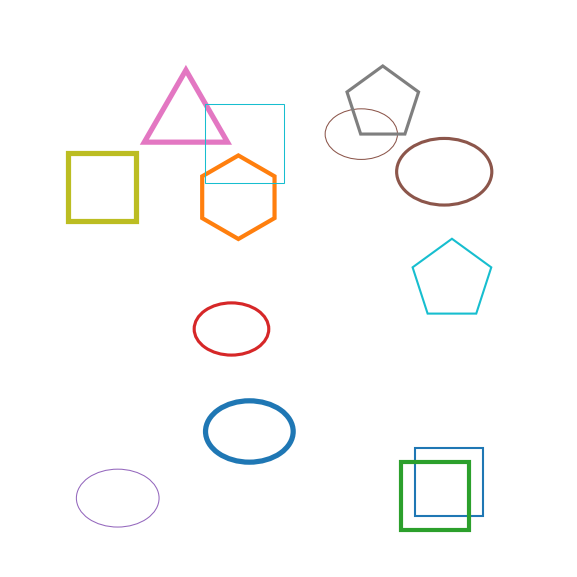[{"shape": "oval", "thickness": 2.5, "radius": 0.38, "center": [0.432, 0.252]}, {"shape": "square", "thickness": 1, "radius": 0.29, "center": [0.778, 0.165]}, {"shape": "hexagon", "thickness": 2, "radius": 0.36, "center": [0.413, 0.658]}, {"shape": "square", "thickness": 2, "radius": 0.3, "center": [0.753, 0.14]}, {"shape": "oval", "thickness": 1.5, "radius": 0.32, "center": [0.401, 0.429]}, {"shape": "oval", "thickness": 0.5, "radius": 0.36, "center": [0.204, 0.137]}, {"shape": "oval", "thickness": 1.5, "radius": 0.41, "center": [0.769, 0.702]}, {"shape": "oval", "thickness": 0.5, "radius": 0.31, "center": [0.626, 0.767]}, {"shape": "triangle", "thickness": 2.5, "radius": 0.42, "center": [0.322, 0.795]}, {"shape": "pentagon", "thickness": 1.5, "radius": 0.33, "center": [0.663, 0.82]}, {"shape": "square", "thickness": 2.5, "radius": 0.29, "center": [0.176, 0.676]}, {"shape": "square", "thickness": 0.5, "radius": 0.34, "center": [0.424, 0.751]}, {"shape": "pentagon", "thickness": 1, "radius": 0.36, "center": [0.783, 0.514]}]